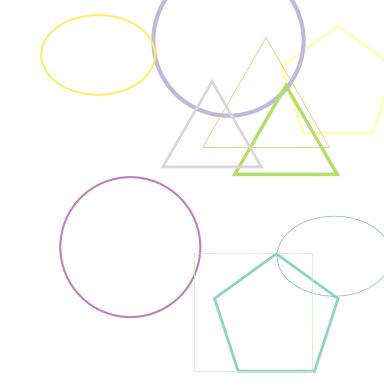[{"shape": "pentagon", "thickness": 2, "radius": 0.84, "center": [0.718, 0.172]}, {"shape": "pentagon", "thickness": 2, "radius": 0.77, "center": [0.878, 0.779]}, {"shape": "circle", "thickness": 3, "radius": 0.98, "center": [0.593, 0.895]}, {"shape": "oval", "thickness": 0.5, "radius": 0.74, "center": [0.868, 0.335]}, {"shape": "triangle", "thickness": 0.5, "radius": 0.95, "center": [0.691, 0.712]}, {"shape": "triangle", "thickness": 2.5, "radius": 0.77, "center": [0.743, 0.624]}, {"shape": "triangle", "thickness": 2, "radius": 0.74, "center": [0.551, 0.64]}, {"shape": "circle", "thickness": 1.5, "radius": 0.91, "center": [0.338, 0.358]}, {"shape": "square", "thickness": 0.5, "radius": 0.77, "center": [0.656, 0.19]}, {"shape": "oval", "thickness": 1.5, "radius": 0.74, "center": [0.255, 0.857]}]